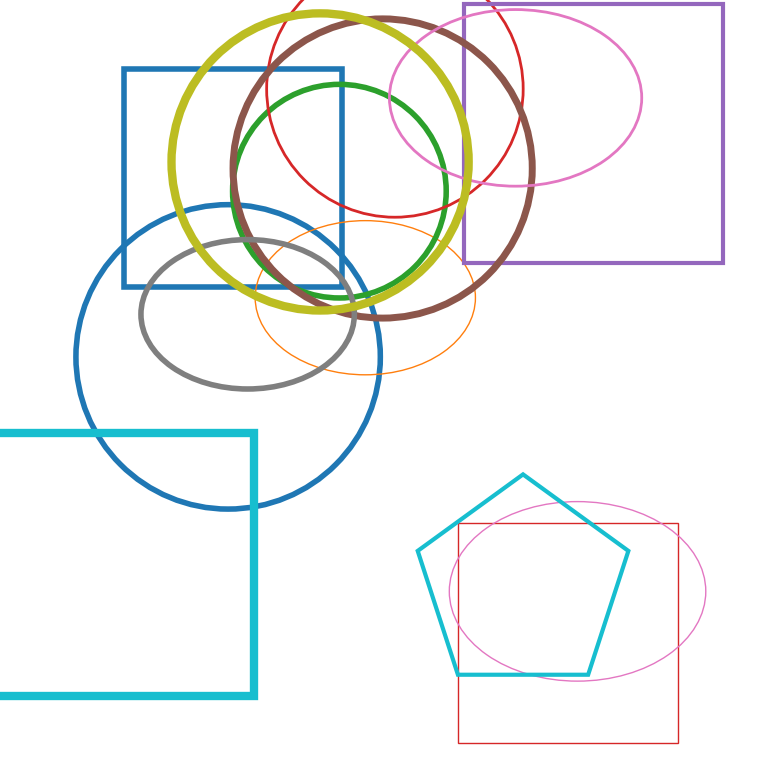[{"shape": "circle", "thickness": 2, "radius": 0.99, "center": [0.296, 0.537]}, {"shape": "square", "thickness": 2, "radius": 0.71, "center": [0.302, 0.768]}, {"shape": "oval", "thickness": 0.5, "radius": 0.72, "center": [0.474, 0.613]}, {"shape": "circle", "thickness": 2, "radius": 0.69, "center": [0.441, 0.752]}, {"shape": "square", "thickness": 0.5, "radius": 0.71, "center": [0.738, 0.178]}, {"shape": "circle", "thickness": 1, "radius": 0.83, "center": [0.513, 0.884]}, {"shape": "square", "thickness": 1.5, "radius": 0.84, "center": [0.771, 0.827]}, {"shape": "circle", "thickness": 2.5, "radius": 0.97, "center": [0.497, 0.781]}, {"shape": "oval", "thickness": 0.5, "radius": 0.83, "center": [0.75, 0.232]}, {"shape": "oval", "thickness": 1, "radius": 0.82, "center": [0.67, 0.873]}, {"shape": "oval", "thickness": 2, "radius": 0.69, "center": [0.322, 0.592]}, {"shape": "circle", "thickness": 3, "radius": 0.96, "center": [0.416, 0.79]}, {"shape": "square", "thickness": 3, "radius": 0.86, "center": [0.159, 0.266]}, {"shape": "pentagon", "thickness": 1.5, "radius": 0.72, "center": [0.679, 0.24]}]